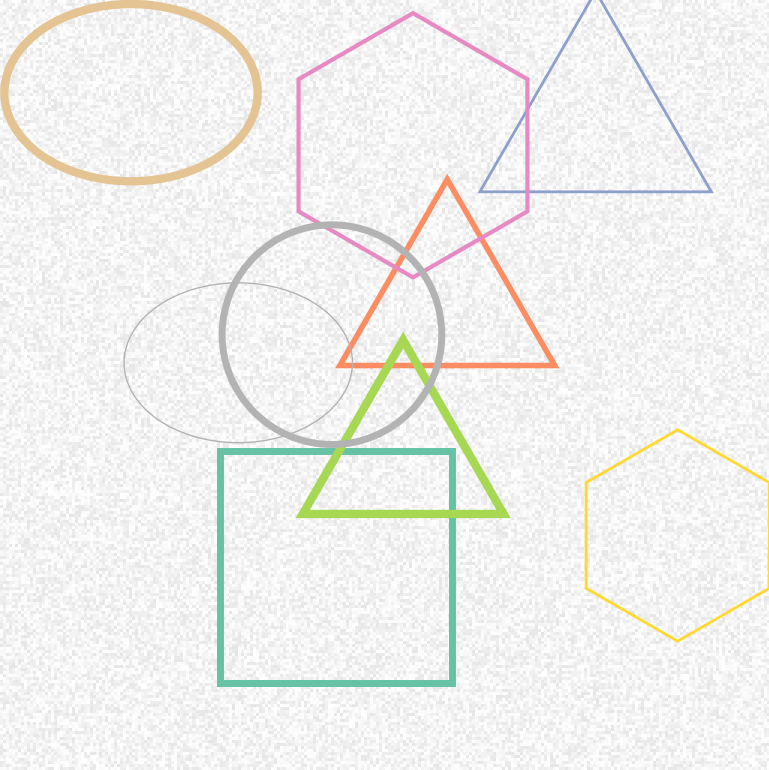[{"shape": "square", "thickness": 2.5, "radius": 0.75, "center": [0.437, 0.263]}, {"shape": "triangle", "thickness": 2, "radius": 0.81, "center": [0.581, 0.606]}, {"shape": "triangle", "thickness": 1, "radius": 0.87, "center": [0.774, 0.838]}, {"shape": "hexagon", "thickness": 1.5, "radius": 0.86, "center": [0.536, 0.811]}, {"shape": "triangle", "thickness": 3, "radius": 0.75, "center": [0.524, 0.408]}, {"shape": "hexagon", "thickness": 1, "radius": 0.69, "center": [0.88, 0.305]}, {"shape": "oval", "thickness": 3, "radius": 0.82, "center": [0.17, 0.88]}, {"shape": "oval", "thickness": 0.5, "radius": 0.74, "center": [0.309, 0.529]}, {"shape": "circle", "thickness": 2.5, "radius": 0.71, "center": [0.431, 0.565]}]